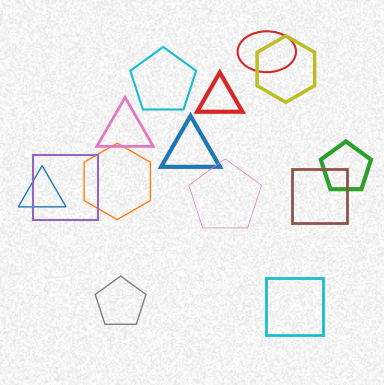[{"shape": "triangle", "thickness": 1, "radius": 0.36, "center": [0.109, 0.498]}, {"shape": "triangle", "thickness": 3, "radius": 0.44, "center": [0.495, 0.611]}, {"shape": "hexagon", "thickness": 1, "radius": 0.5, "center": [0.305, 0.529]}, {"shape": "pentagon", "thickness": 3, "radius": 0.34, "center": [0.898, 0.564]}, {"shape": "oval", "thickness": 1.5, "radius": 0.38, "center": [0.693, 0.866]}, {"shape": "triangle", "thickness": 3, "radius": 0.34, "center": [0.571, 0.744]}, {"shape": "square", "thickness": 1.5, "radius": 0.42, "center": [0.171, 0.513]}, {"shape": "square", "thickness": 2, "radius": 0.35, "center": [0.83, 0.492]}, {"shape": "pentagon", "thickness": 0.5, "radius": 0.5, "center": [0.585, 0.488]}, {"shape": "triangle", "thickness": 2, "radius": 0.42, "center": [0.325, 0.662]}, {"shape": "pentagon", "thickness": 1, "radius": 0.35, "center": [0.313, 0.214]}, {"shape": "hexagon", "thickness": 2.5, "radius": 0.43, "center": [0.743, 0.821]}, {"shape": "pentagon", "thickness": 1.5, "radius": 0.45, "center": [0.424, 0.788]}, {"shape": "square", "thickness": 2, "radius": 0.37, "center": [0.765, 0.203]}]